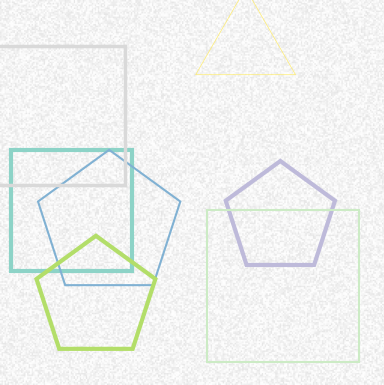[{"shape": "square", "thickness": 3, "radius": 0.78, "center": [0.186, 0.453]}, {"shape": "pentagon", "thickness": 3, "radius": 0.75, "center": [0.728, 0.433]}, {"shape": "pentagon", "thickness": 1.5, "radius": 0.97, "center": [0.284, 0.417]}, {"shape": "pentagon", "thickness": 3, "radius": 0.81, "center": [0.249, 0.225]}, {"shape": "square", "thickness": 2.5, "radius": 0.9, "center": [0.146, 0.7]}, {"shape": "square", "thickness": 1.5, "radius": 0.98, "center": [0.736, 0.257]}, {"shape": "triangle", "thickness": 0.5, "radius": 0.75, "center": [0.638, 0.881]}]